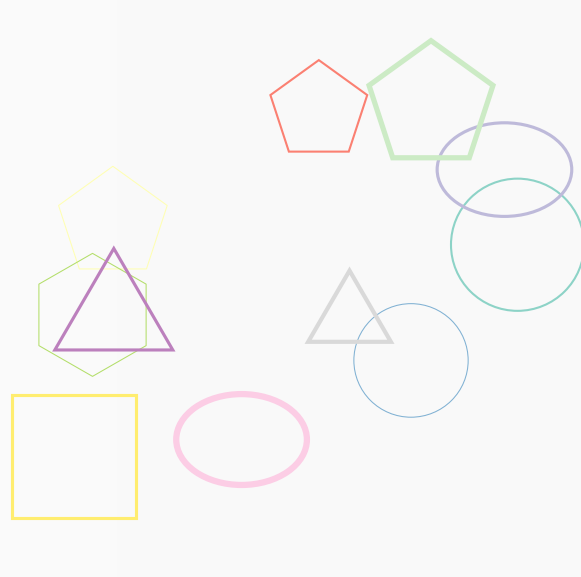[{"shape": "circle", "thickness": 1, "radius": 0.57, "center": [0.89, 0.575]}, {"shape": "pentagon", "thickness": 0.5, "radius": 0.49, "center": [0.194, 0.613]}, {"shape": "oval", "thickness": 1.5, "radius": 0.58, "center": [0.868, 0.705]}, {"shape": "pentagon", "thickness": 1, "radius": 0.44, "center": [0.548, 0.807]}, {"shape": "circle", "thickness": 0.5, "radius": 0.49, "center": [0.707, 0.375]}, {"shape": "hexagon", "thickness": 0.5, "radius": 0.53, "center": [0.159, 0.454]}, {"shape": "oval", "thickness": 3, "radius": 0.56, "center": [0.416, 0.238]}, {"shape": "triangle", "thickness": 2, "radius": 0.41, "center": [0.601, 0.448]}, {"shape": "triangle", "thickness": 1.5, "radius": 0.59, "center": [0.196, 0.452]}, {"shape": "pentagon", "thickness": 2.5, "radius": 0.56, "center": [0.742, 0.817]}, {"shape": "square", "thickness": 1.5, "radius": 0.54, "center": [0.127, 0.209]}]